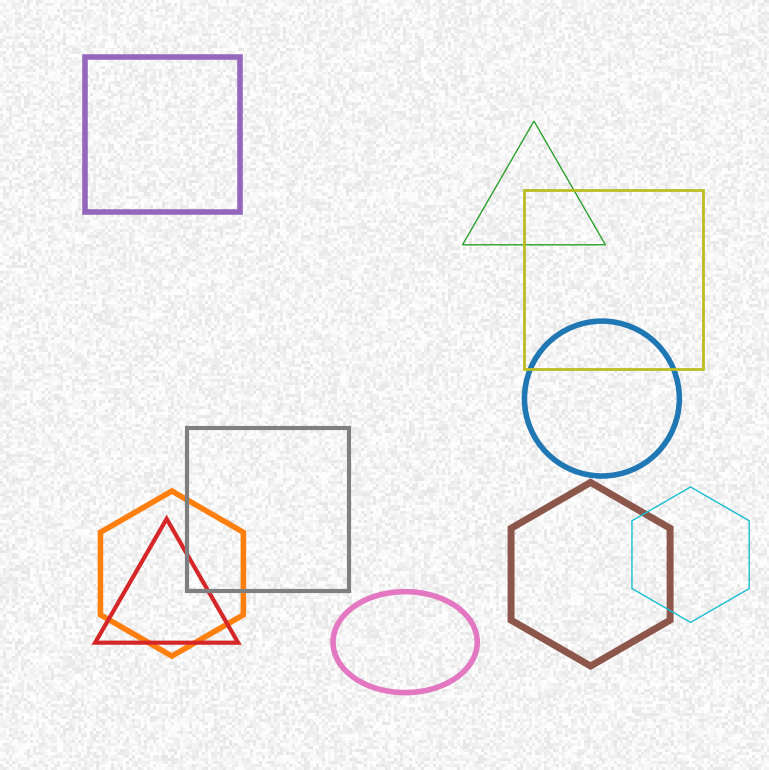[{"shape": "circle", "thickness": 2, "radius": 0.5, "center": [0.782, 0.482]}, {"shape": "hexagon", "thickness": 2, "radius": 0.54, "center": [0.223, 0.255]}, {"shape": "triangle", "thickness": 0.5, "radius": 0.54, "center": [0.693, 0.736]}, {"shape": "triangle", "thickness": 1.5, "radius": 0.54, "center": [0.216, 0.219]}, {"shape": "square", "thickness": 2, "radius": 0.5, "center": [0.211, 0.825]}, {"shape": "hexagon", "thickness": 2.5, "radius": 0.6, "center": [0.767, 0.254]}, {"shape": "oval", "thickness": 2, "radius": 0.47, "center": [0.526, 0.166]}, {"shape": "square", "thickness": 1.5, "radius": 0.53, "center": [0.348, 0.338]}, {"shape": "square", "thickness": 1, "radius": 0.58, "center": [0.797, 0.637]}, {"shape": "hexagon", "thickness": 0.5, "radius": 0.44, "center": [0.897, 0.28]}]